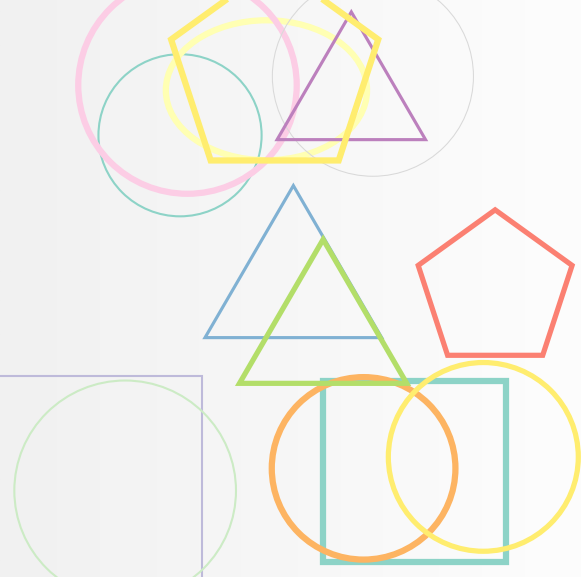[{"shape": "circle", "thickness": 1, "radius": 0.7, "center": [0.31, 0.765]}, {"shape": "square", "thickness": 3, "radius": 0.79, "center": [0.713, 0.183]}, {"shape": "oval", "thickness": 3, "radius": 0.87, "center": [0.458, 0.843]}, {"shape": "square", "thickness": 1, "radius": 0.95, "center": [0.158, 0.16]}, {"shape": "pentagon", "thickness": 2.5, "radius": 0.7, "center": [0.852, 0.497]}, {"shape": "triangle", "thickness": 1.5, "radius": 0.88, "center": [0.505, 0.502]}, {"shape": "circle", "thickness": 3, "radius": 0.79, "center": [0.626, 0.188]}, {"shape": "triangle", "thickness": 2.5, "radius": 0.83, "center": [0.556, 0.418]}, {"shape": "circle", "thickness": 3, "radius": 0.94, "center": [0.323, 0.852]}, {"shape": "circle", "thickness": 0.5, "radius": 0.86, "center": [0.642, 0.867]}, {"shape": "triangle", "thickness": 1.5, "radius": 0.74, "center": [0.604, 0.831]}, {"shape": "circle", "thickness": 1, "radius": 0.95, "center": [0.215, 0.15]}, {"shape": "circle", "thickness": 2.5, "radius": 0.82, "center": [0.832, 0.208]}, {"shape": "pentagon", "thickness": 3, "radius": 0.94, "center": [0.473, 0.873]}]